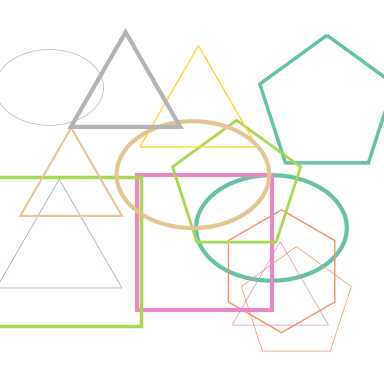[{"shape": "oval", "thickness": 3, "radius": 0.98, "center": [0.705, 0.408]}, {"shape": "pentagon", "thickness": 2.5, "radius": 0.92, "center": [0.849, 0.725]}, {"shape": "hexagon", "thickness": 1, "radius": 0.8, "center": [0.731, 0.295]}, {"shape": "pentagon", "thickness": 0.5, "radius": 0.75, "center": [0.77, 0.209]}, {"shape": "triangle", "thickness": 0.5, "radius": 0.94, "center": [0.154, 0.346]}, {"shape": "triangle", "thickness": 0.5, "radius": 0.72, "center": [0.728, 0.228]}, {"shape": "square", "thickness": 3, "radius": 0.88, "center": [0.532, 0.369]}, {"shape": "pentagon", "thickness": 2, "radius": 0.87, "center": [0.614, 0.513]}, {"shape": "square", "thickness": 2.5, "radius": 0.97, "center": [0.171, 0.346]}, {"shape": "triangle", "thickness": 1, "radius": 0.88, "center": [0.515, 0.706]}, {"shape": "triangle", "thickness": 1.5, "radius": 0.76, "center": [0.185, 0.516]}, {"shape": "oval", "thickness": 3, "radius": 0.99, "center": [0.501, 0.546]}, {"shape": "triangle", "thickness": 3, "radius": 0.82, "center": [0.326, 0.752]}, {"shape": "oval", "thickness": 0.5, "radius": 0.7, "center": [0.128, 0.773]}]